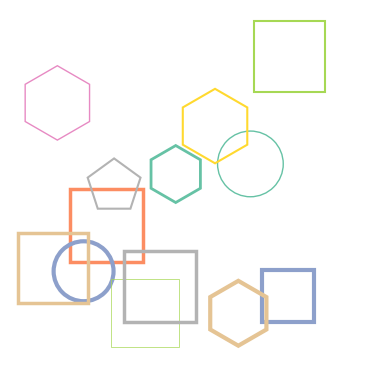[{"shape": "hexagon", "thickness": 2, "radius": 0.37, "center": [0.456, 0.548]}, {"shape": "circle", "thickness": 1, "radius": 0.43, "center": [0.65, 0.574]}, {"shape": "square", "thickness": 2.5, "radius": 0.47, "center": [0.276, 0.413]}, {"shape": "circle", "thickness": 3, "radius": 0.39, "center": [0.217, 0.295]}, {"shape": "square", "thickness": 3, "radius": 0.34, "center": [0.747, 0.231]}, {"shape": "hexagon", "thickness": 1, "radius": 0.48, "center": [0.149, 0.733]}, {"shape": "square", "thickness": 1.5, "radius": 0.46, "center": [0.752, 0.852]}, {"shape": "square", "thickness": 0.5, "radius": 0.44, "center": [0.377, 0.187]}, {"shape": "hexagon", "thickness": 1.5, "radius": 0.48, "center": [0.559, 0.673]}, {"shape": "hexagon", "thickness": 3, "radius": 0.42, "center": [0.619, 0.186]}, {"shape": "square", "thickness": 2.5, "radius": 0.45, "center": [0.137, 0.305]}, {"shape": "square", "thickness": 2.5, "radius": 0.47, "center": [0.416, 0.256]}, {"shape": "pentagon", "thickness": 1.5, "radius": 0.36, "center": [0.296, 0.516]}]